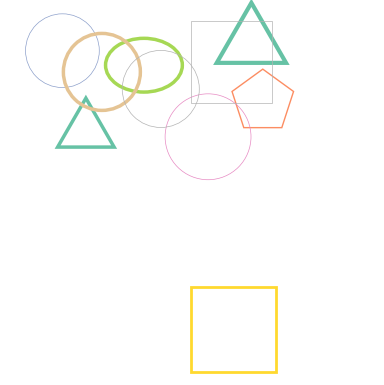[{"shape": "triangle", "thickness": 3, "radius": 0.52, "center": [0.653, 0.889]}, {"shape": "triangle", "thickness": 2.5, "radius": 0.42, "center": [0.223, 0.66]}, {"shape": "pentagon", "thickness": 1, "radius": 0.42, "center": [0.683, 0.736]}, {"shape": "circle", "thickness": 0.5, "radius": 0.48, "center": [0.162, 0.868]}, {"shape": "circle", "thickness": 0.5, "radius": 0.56, "center": [0.54, 0.645]}, {"shape": "oval", "thickness": 2.5, "radius": 0.5, "center": [0.374, 0.831]}, {"shape": "square", "thickness": 2, "radius": 0.55, "center": [0.607, 0.144]}, {"shape": "circle", "thickness": 2.5, "radius": 0.5, "center": [0.265, 0.813]}, {"shape": "circle", "thickness": 0.5, "radius": 0.5, "center": [0.418, 0.769]}, {"shape": "square", "thickness": 0.5, "radius": 0.53, "center": [0.602, 0.839]}]